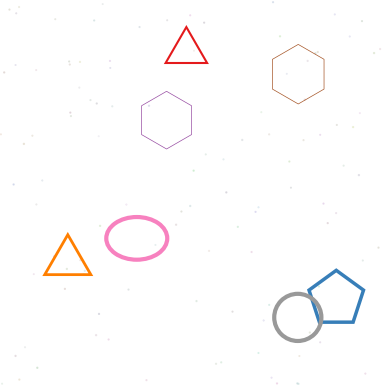[{"shape": "triangle", "thickness": 1.5, "radius": 0.31, "center": [0.484, 0.867]}, {"shape": "pentagon", "thickness": 2.5, "radius": 0.37, "center": [0.873, 0.223]}, {"shape": "hexagon", "thickness": 0.5, "radius": 0.37, "center": [0.433, 0.688]}, {"shape": "triangle", "thickness": 2, "radius": 0.35, "center": [0.176, 0.321]}, {"shape": "hexagon", "thickness": 0.5, "radius": 0.39, "center": [0.775, 0.807]}, {"shape": "oval", "thickness": 3, "radius": 0.4, "center": [0.355, 0.381]}, {"shape": "circle", "thickness": 3, "radius": 0.31, "center": [0.774, 0.176]}]